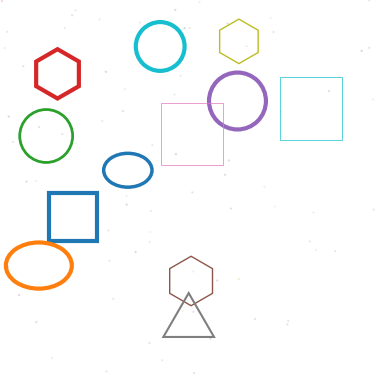[{"shape": "oval", "thickness": 2.5, "radius": 0.31, "center": [0.332, 0.558]}, {"shape": "square", "thickness": 3, "radius": 0.31, "center": [0.19, 0.437]}, {"shape": "oval", "thickness": 3, "radius": 0.43, "center": [0.101, 0.31]}, {"shape": "circle", "thickness": 2, "radius": 0.34, "center": [0.12, 0.647]}, {"shape": "hexagon", "thickness": 3, "radius": 0.32, "center": [0.149, 0.808]}, {"shape": "circle", "thickness": 3, "radius": 0.37, "center": [0.617, 0.738]}, {"shape": "hexagon", "thickness": 1, "radius": 0.32, "center": [0.496, 0.27]}, {"shape": "square", "thickness": 0.5, "radius": 0.4, "center": [0.498, 0.653]}, {"shape": "triangle", "thickness": 1.5, "radius": 0.38, "center": [0.49, 0.163]}, {"shape": "hexagon", "thickness": 1, "radius": 0.29, "center": [0.621, 0.893]}, {"shape": "square", "thickness": 0.5, "radius": 0.41, "center": [0.808, 0.718]}, {"shape": "circle", "thickness": 3, "radius": 0.32, "center": [0.416, 0.879]}]